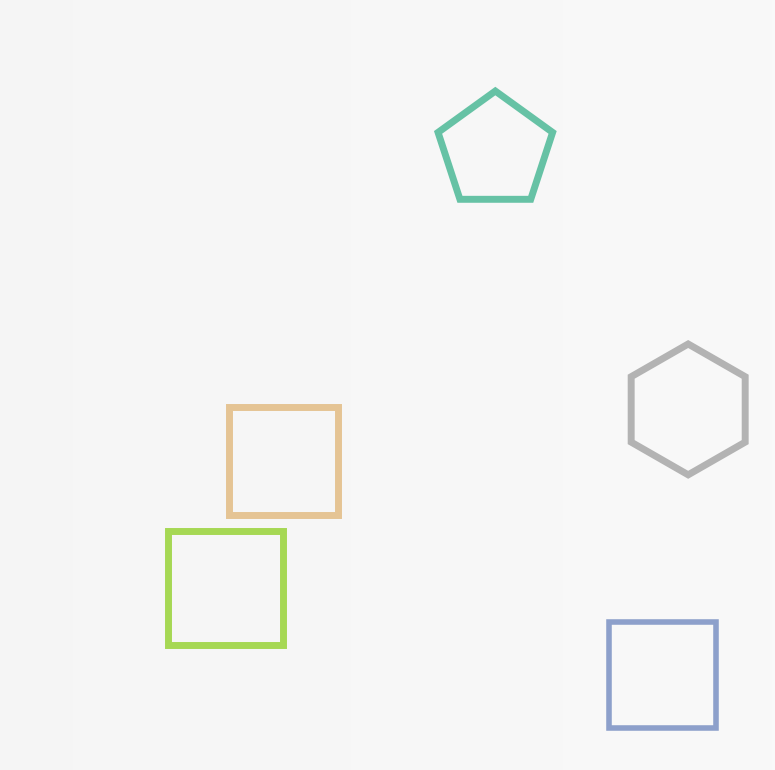[{"shape": "pentagon", "thickness": 2.5, "radius": 0.39, "center": [0.639, 0.804]}, {"shape": "square", "thickness": 2, "radius": 0.34, "center": [0.855, 0.123]}, {"shape": "square", "thickness": 2.5, "radius": 0.37, "center": [0.291, 0.236]}, {"shape": "square", "thickness": 2.5, "radius": 0.35, "center": [0.366, 0.402]}, {"shape": "hexagon", "thickness": 2.5, "radius": 0.42, "center": [0.888, 0.468]}]